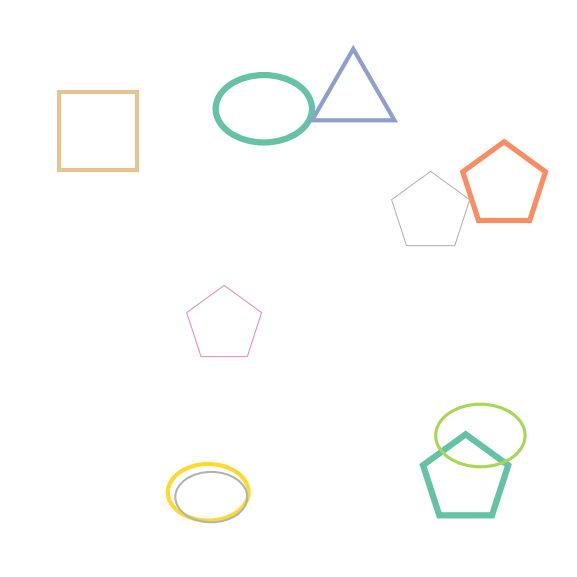[{"shape": "pentagon", "thickness": 3, "radius": 0.39, "center": [0.806, 0.17]}, {"shape": "oval", "thickness": 3, "radius": 0.42, "center": [0.457, 0.811]}, {"shape": "pentagon", "thickness": 2.5, "radius": 0.38, "center": [0.873, 0.678]}, {"shape": "triangle", "thickness": 2, "radius": 0.41, "center": [0.612, 0.832]}, {"shape": "pentagon", "thickness": 0.5, "radius": 0.34, "center": [0.388, 0.437]}, {"shape": "oval", "thickness": 1.5, "radius": 0.39, "center": [0.832, 0.245]}, {"shape": "oval", "thickness": 2, "radius": 0.35, "center": [0.36, 0.147]}, {"shape": "square", "thickness": 2, "radius": 0.34, "center": [0.169, 0.773]}, {"shape": "pentagon", "thickness": 0.5, "radius": 0.36, "center": [0.746, 0.631]}, {"shape": "oval", "thickness": 1, "radius": 0.31, "center": [0.366, 0.138]}]